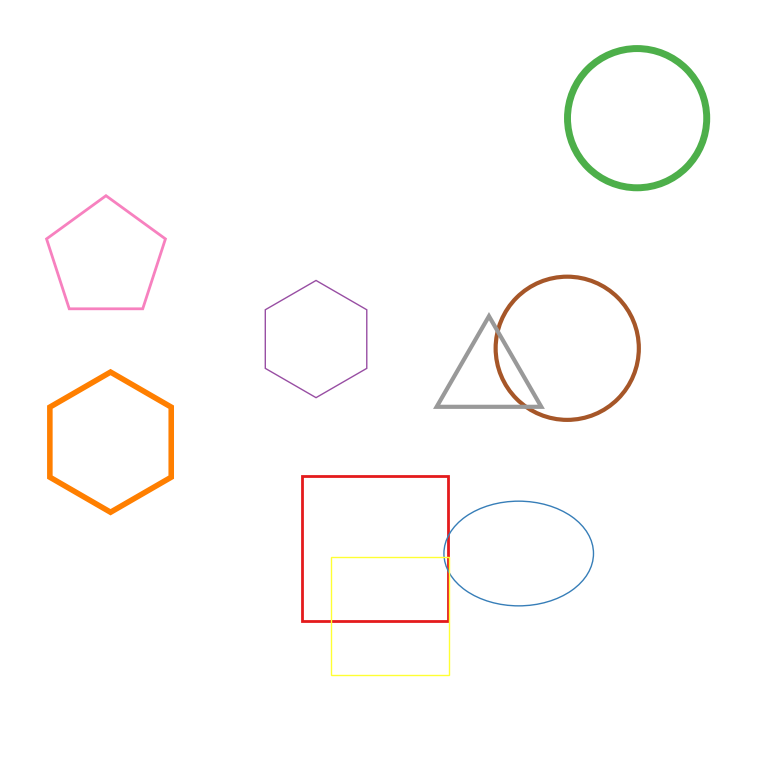[{"shape": "square", "thickness": 1, "radius": 0.47, "center": [0.488, 0.288]}, {"shape": "oval", "thickness": 0.5, "radius": 0.49, "center": [0.674, 0.281]}, {"shape": "circle", "thickness": 2.5, "radius": 0.45, "center": [0.827, 0.847]}, {"shape": "hexagon", "thickness": 0.5, "radius": 0.38, "center": [0.41, 0.56]}, {"shape": "hexagon", "thickness": 2, "radius": 0.46, "center": [0.144, 0.426]}, {"shape": "square", "thickness": 0.5, "radius": 0.38, "center": [0.506, 0.2]}, {"shape": "circle", "thickness": 1.5, "radius": 0.46, "center": [0.737, 0.548]}, {"shape": "pentagon", "thickness": 1, "radius": 0.41, "center": [0.138, 0.665]}, {"shape": "triangle", "thickness": 1.5, "radius": 0.39, "center": [0.635, 0.511]}]